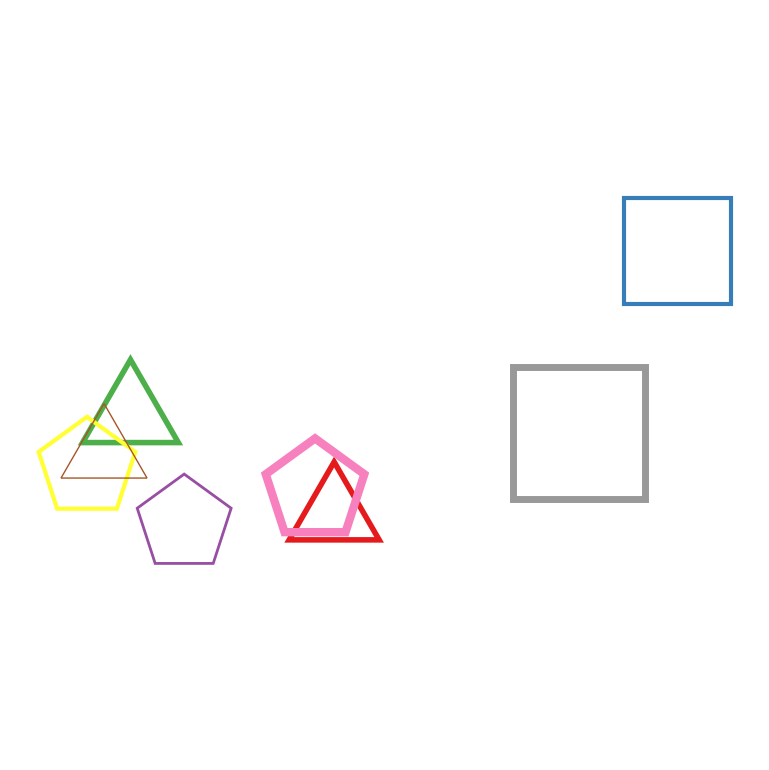[{"shape": "triangle", "thickness": 2, "radius": 0.34, "center": [0.434, 0.333]}, {"shape": "square", "thickness": 1.5, "radius": 0.35, "center": [0.88, 0.674]}, {"shape": "triangle", "thickness": 2, "radius": 0.36, "center": [0.169, 0.461]}, {"shape": "pentagon", "thickness": 1, "radius": 0.32, "center": [0.239, 0.32]}, {"shape": "pentagon", "thickness": 1.5, "radius": 0.33, "center": [0.113, 0.393]}, {"shape": "triangle", "thickness": 0.5, "radius": 0.32, "center": [0.135, 0.411]}, {"shape": "pentagon", "thickness": 3, "radius": 0.34, "center": [0.409, 0.363]}, {"shape": "square", "thickness": 2.5, "radius": 0.43, "center": [0.752, 0.437]}]